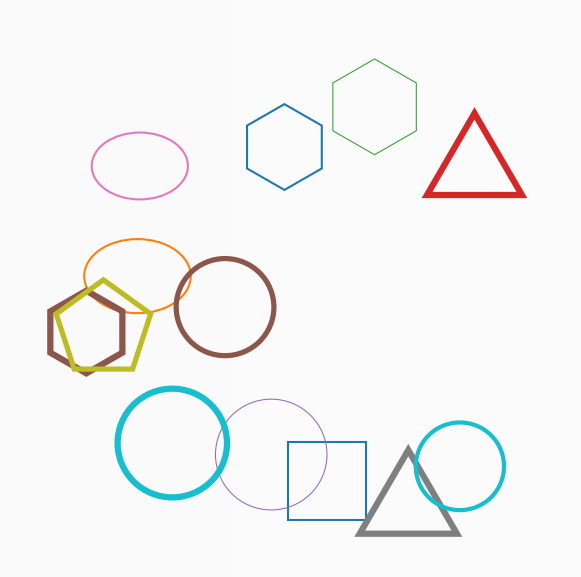[{"shape": "hexagon", "thickness": 1, "radius": 0.37, "center": [0.489, 0.745]}, {"shape": "square", "thickness": 1, "radius": 0.34, "center": [0.562, 0.166]}, {"shape": "oval", "thickness": 1, "radius": 0.46, "center": [0.237, 0.521]}, {"shape": "hexagon", "thickness": 0.5, "radius": 0.41, "center": [0.644, 0.814]}, {"shape": "triangle", "thickness": 3, "radius": 0.47, "center": [0.816, 0.709]}, {"shape": "circle", "thickness": 0.5, "radius": 0.48, "center": [0.467, 0.212]}, {"shape": "hexagon", "thickness": 3, "radius": 0.36, "center": [0.149, 0.424]}, {"shape": "circle", "thickness": 2.5, "radius": 0.42, "center": [0.387, 0.467]}, {"shape": "oval", "thickness": 1, "radius": 0.41, "center": [0.241, 0.712]}, {"shape": "triangle", "thickness": 3, "radius": 0.48, "center": [0.702, 0.123]}, {"shape": "pentagon", "thickness": 2.5, "radius": 0.43, "center": [0.178, 0.429]}, {"shape": "circle", "thickness": 2, "radius": 0.38, "center": [0.791, 0.192]}, {"shape": "circle", "thickness": 3, "radius": 0.47, "center": [0.296, 0.232]}]